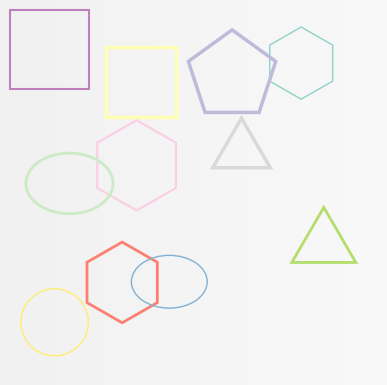[{"shape": "hexagon", "thickness": 1, "radius": 0.47, "center": [0.777, 0.836]}, {"shape": "square", "thickness": 2.5, "radius": 0.45, "center": [0.365, 0.787]}, {"shape": "pentagon", "thickness": 2.5, "radius": 0.59, "center": [0.599, 0.804]}, {"shape": "hexagon", "thickness": 2, "radius": 0.52, "center": [0.315, 0.266]}, {"shape": "oval", "thickness": 1, "radius": 0.49, "center": [0.437, 0.268]}, {"shape": "triangle", "thickness": 2, "radius": 0.48, "center": [0.836, 0.366]}, {"shape": "hexagon", "thickness": 1.5, "radius": 0.59, "center": [0.353, 0.57]}, {"shape": "triangle", "thickness": 2.5, "radius": 0.43, "center": [0.623, 0.607]}, {"shape": "square", "thickness": 1.5, "radius": 0.51, "center": [0.128, 0.872]}, {"shape": "oval", "thickness": 2, "radius": 0.56, "center": [0.179, 0.524]}, {"shape": "circle", "thickness": 1, "radius": 0.44, "center": [0.141, 0.163]}]